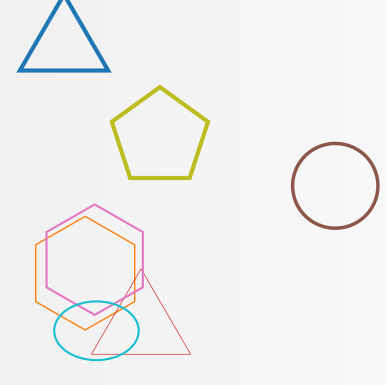[{"shape": "triangle", "thickness": 3, "radius": 0.66, "center": [0.165, 0.883]}, {"shape": "hexagon", "thickness": 1, "radius": 0.74, "center": [0.22, 0.29]}, {"shape": "triangle", "thickness": 0.5, "radius": 0.74, "center": [0.364, 0.154]}, {"shape": "circle", "thickness": 2.5, "radius": 0.55, "center": [0.865, 0.517]}, {"shape": "hexagon", "thickness": 1.5, "radius": 0.72, "center": [0.244, 0.326]}, {"shape": "pentagon", "thickness": 3, "radius": 0.65, "center": [0.413, 0.643]}, {"shape": "oval", "thickness": 1.5, "radius": 0.54, "center": [0.249, 0.141]}]